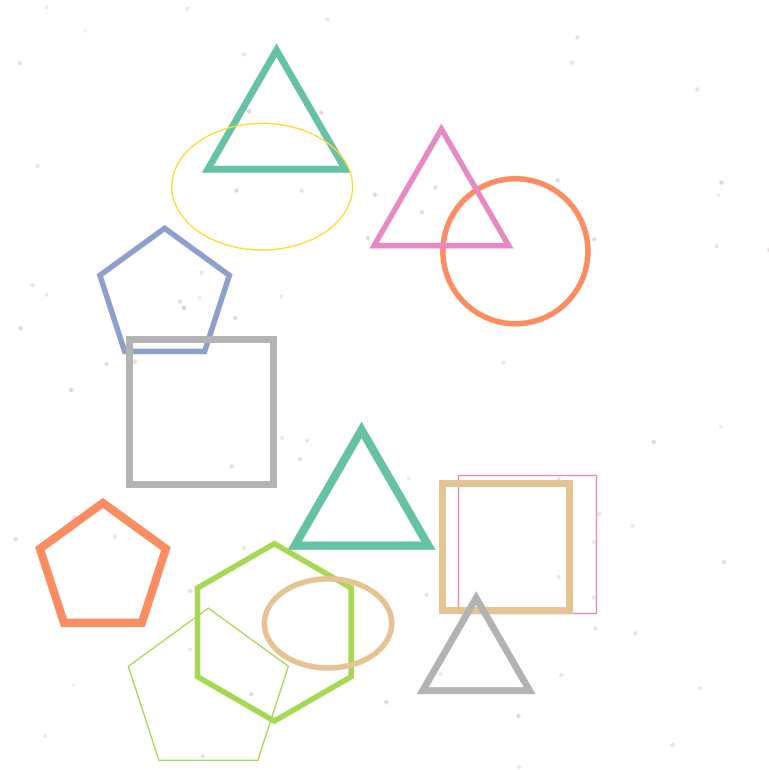[{"shape": "triangle", "thickness": 3, "radius": 0.5, "center": [0.47, 0.341]}, {"shape": "triangle", "thickness": 2.5, "radius": 0.52, "center": [0.359, 0.832]}, {"shape": "pentagon", "thickness": 3, "radius": 0.43, "center": [0.134, 0.261]}, {"shape": "circle", "thickness": 2, "radius": 0.47, "center": [0.669, 0.674]}, {"shape": "pentagon", "thickness": 2, "radius": 0.44, "center": [0.214, 0.615]}, {"shape": "triangle", "thickness": 2, "radius": 0.5, "center": [0.573, 0.731]}, {"shape": "square", "thickness": 0.5, "radius": 0.45, "center": [0.684, 0.293]}, {"shape": "pentagon", "thickness": 0.5, "radius": 0.55, "center": [0.271, 0.101]}, {"shape": "hexagon", "thickness": 2, "radius": 0.58, "center": [0.356, 0.179]}, {"shape": "oval", "thickness": 0.5, "radius": 0.59, "center": [0.34, 0.758]}, {"shape": "square", "thickness": 2.5, "radius": 0.41, "center": [0.657, 0.29]}, {"shape": "oval", "thickness": 2, "radius": 0.41, "center": [0.426, 0.19]}, {"shape": "triangle", "thickness": 2.5, "radius": 0.4, "center": [0.618, 0.143]}, {"shape": "square", "thickness": 2.5, "radius": 0.47, "center": [0.261, 0.465]}]